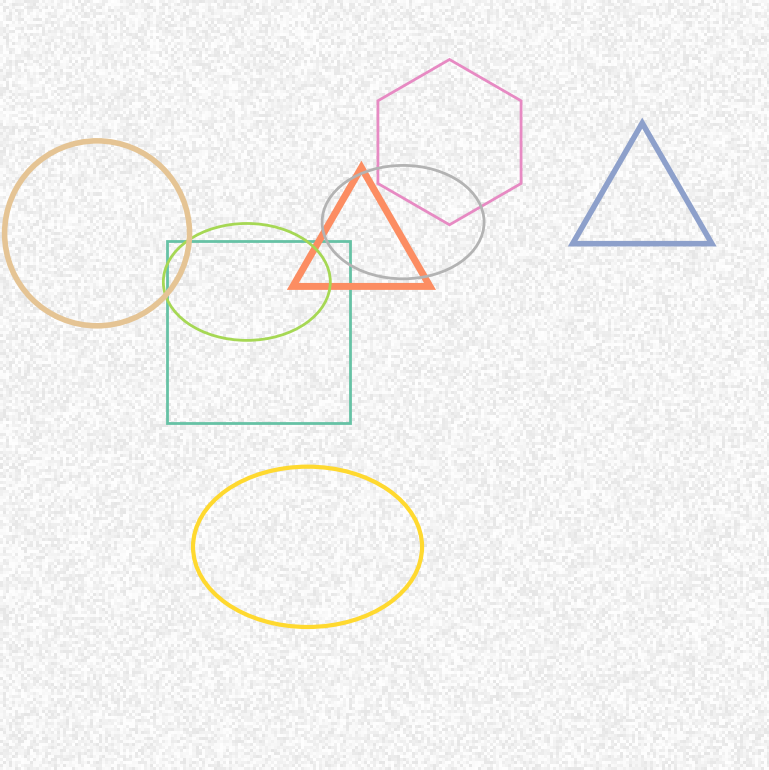[{"shape": "square", "thickness": 1, "radius": 0.59, "center": [0.336, 0.569]}, {"shape": "triangle", "thickness": 2.5, "radius": 0.51, "center": [0.469, 0.679]}, {"shape": "triangle", "thickness": 2, "radius": 0.52, "center": [0.834, 0.736]}, {"shape": "hexagon", "thickness": 1, "radius": 0.54, "center": [0.584, 0.815]}, {"shape": "oval", "thickness": 1, "radius": 0.54, "center": [0.321, 0.634]}, {"shape": "oval", "thickness": 1.5, "radius": 0.74, "center": [0.399, 0.29]}, {"shape": "circle", "thickness": 2, "radius": 0.6, "center": [0.126, 0.697]}, {"shape": "oval", "thickness": 1, "radius": 0.53, "center": [0.524, 0.712]}]